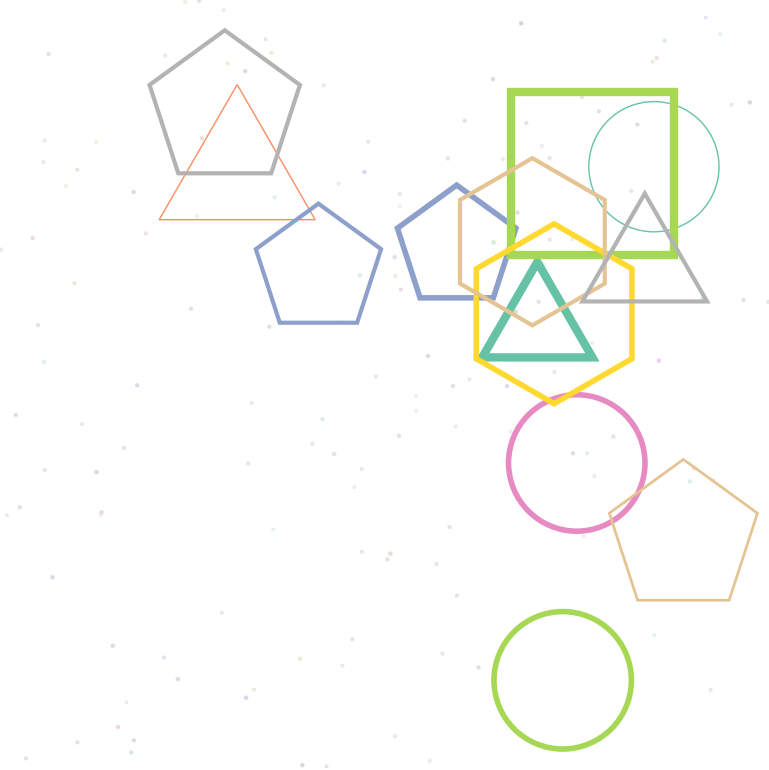[{"shape": "circle", "thickness": 0.5, "radius": 0.42, "center": [0.849, 0.783]}, {"shape": "triangle", "thickness": 3, "radius": 0.41, "center": [0.698, 0.577]}, {"shape": "triangle", "thickness": 0.5, "radius": 0.58, "center": [0.308, 0.773]}, {"shape": "pentagon", "thickness": 2, "radius": 0.4, "center": [0.593, 0.679]}, {"shape": "pentagon", "thickness": 1.5, "radius": 0.43, "center": [0.414, 0.65]}, {"shape": "circle", "thickness": 2, "radius": 0.44, "center": [0.749, 0.399]}, {"shape": "circle", "thickness": 2, "radius": 0.45, "center": [0.731, 0.117]}, {"shape": "square", "thickness": 3, "radius": 0.53, "center": [0.77, 0.775]}, {"shape": "hexagon", "thickness": 2, "radius": 0.58, "center": [0.72, 0.593]}, {"shape": "pentagon", "thickness": 1, "radius": 0.51, "center": [0.888, 0.302]}, {"shape": "hexagon", "thickness": 1.5, "radius": 0.54, "center": [0.691, 0.686]}, {"shape": "triangle", "thickness": 1.5, "radius": 0.47, "center": [0.837, 0.655]}, {"shape": "pentagon", "thickness": 1.5, "radius": 0.51, "center": [0.292, 0.858]}]